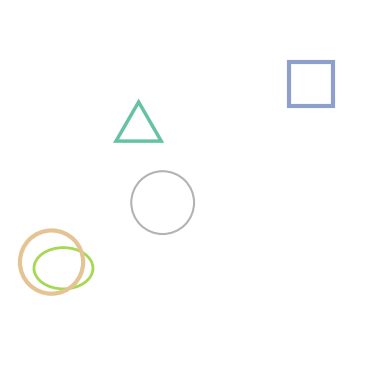[{"shape": "triangle", "thickness": 2.5, "radius": 0.34, "center": [0.36, 0.667]}, {"shape": "square", "thickness": 3, "radius": 0.29, "center": [0.807, 0.781]}, {"shape": "oval", "thickness": 2, "radius": 0.38, "center": [0.165, 0.303]}, {"shape": "circle", "thickness": 3, "radius": 0.41, "center": [0.134, 0.319]}, {"shape": "circle", "thickness": 1.5, "radius": 0.41, "center": [0.423, 0.474]}]